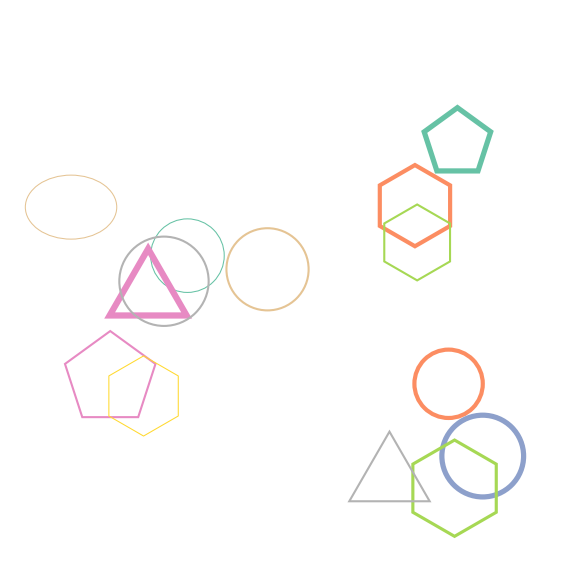[{"shape": "pentagon", "thickness": 2.5, "radius": 0.3, "center": [0.792, 0.752]}, {"shape": "circle", "thickness": 0.5, "radius": 0.32, "center": [0.325, 0.556]}, {"shape": "circle", "thickness": 2, "radius": 0.3, "center": [0.777, 0.335]}, {"shape": "hexagon", "thickness": 2, "radius": 0.35, "center": [0.719, 0.643]}, {"shape": "circle", "thickness": 2.5, "radius": 0.35, "center": [0.836, 0.209]}, {"shape": "pentagon", "thickness": 1, "radius": 0.41, "center": [0.191, 0.343]}, {"shape": "triangle", "thickness": 3, "radius": 0.38, "center": [0.257, 0.491]}, {"shape": "hexagon", "thickness": 1.5, "radius": 0.42, "center": [0.787, 0.154]}, {"shape": "hexagon", "thickness": 1, "radius": 0.33, "center": [0.722, 0.579]}, {"shape": "hexagon", "thickness": 0.5, "radius": 0.35, "center": [0.249, 0.313]}, {"shape": "oval", "thickness": 0.5, "radius": 0.4, "center": [0.123, 0.64]}, {"shape": "circle", "thickness": 1, "radius": 0.36, "center": [0.463, 0.533]}, {"shape": "circle", "thickness": 1, "radius": 0.39, "center": [0.284, 0.512]}, {"shape": "triangle", "thickness": 1, "radius": 0.4, "center": [0.674, 0.171]}]